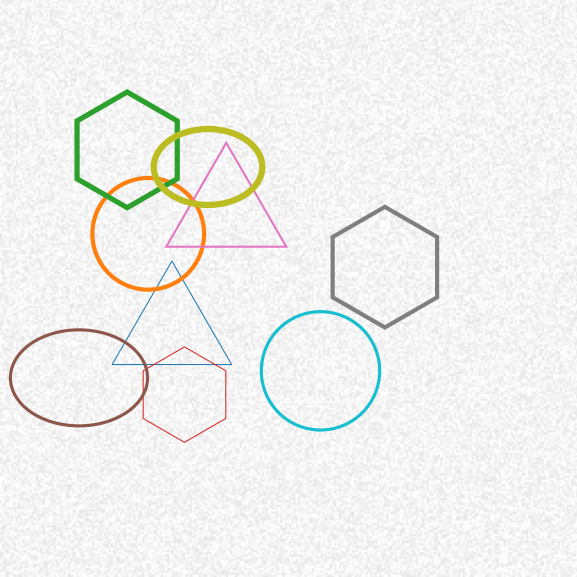[{"shape": "triangle", "thickness": 0.5, "radius": 0.6, "center": [0.298, 0.428]}, {"shape": "circle", "thickness": 2, "radius": 0.48, "center": [0.257, 0.594]}, {"shape": "hexagon", "thickness": 2.5, "radius": 0.5, "center": [0.22, 0.74]}, {"shape": "hexagon", "thickness": 0.5, "radius": 0.41, "center": [0.319, 0.316]}, {"shape": "oval", "thickness": 1.5, "radius": 0.59, "center": [0.137, 0.345]}, {"shape": "triangle", "thickness": 1, "radius": 0.6, "center": [0.392, 0.632]}, {"shape": "hexagon", "thickness": 2, "radius": 0.52, "center": [0.666, 0.536]}, {"shape": "oval", "thickness": 3, "radius": 0.47, "center": [0.36, 0.71]}, {"shape": "circle", "thickness": 1.5, "radius": 0.51, "center": [0.555, 0.357]}]